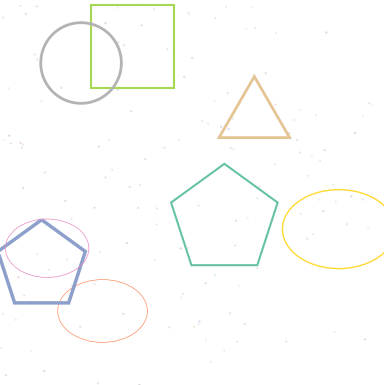[{"shape": "pentagon", "thickness": 1.5, "radius": 0.73, "center": [0.583, 0.429]}, {"shape": "oval", "thickness": 0.5, "radius": 0.58, "center": [0.266, 0.192]}, {"shape": "pentagon", "thickness": 2.5, "radius": 0.6, "center": [0.108, 0.31]}, {"shape": "oval", "thickness": 0.5, "radius": 0.54, "center": [0.122, 0.355]}, {"shape": "square", "thickness": 1.5, "radius": 0.54, "center": [0.344, 0.879]}, {"shape": "oval", "thickness": 1, "radius": 0.73, "center": [0.88, 0.405]}, {"shape": "triangle", "thickness": 2, "radius": 0.53, "center": [0.661, 0.695]}, {"shape": "circle", "thickness": 2, "radius": 0.52, "center": [0.211, 0.836]}]